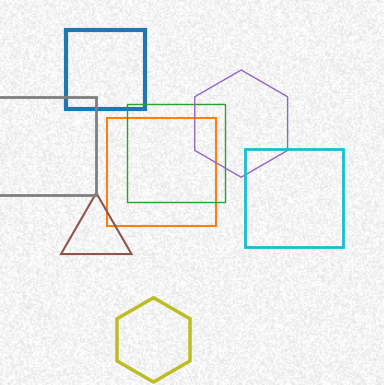[{"shape": "square", "thickness": 3, "radius": 0.51, "center": [0.273, 0.82]}, {"shape": "square", "thickness": 1.5, "radius": 0.7, "center": [0.42, 0.554]}, {"shape": "square", "thickness": 1, "radius": 0.64, "center": [0.457, 0.603]}, {"shape": "hexagon", "thickness": 1, "radius": 0.7, "center": [0.626, 0.679]}, {"shape": "triangle", "thickness": 1.5, "radius": 0.53, "center": [0.25, 0.393]}, {"shape": "square", "thickness": 2, "radius": 0.64, "center": [0.121, 0.622]}, {"shape": "hexagon", "thickness": 2.5, "radius": 0.55, "center": [0.399, 0.117]}, {"shape": "square", "thickness": 2, "radius": 0.64, "center": [0.764, 0.485]}]